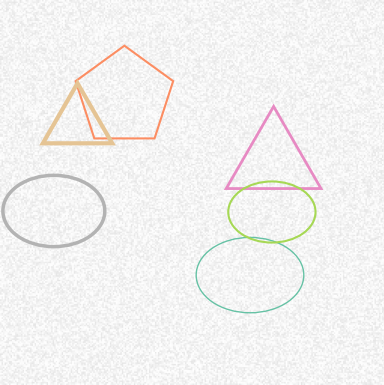[{"shape": "oval", "thickness": 1, "radius": 0.7, "center": [0.649, 0.285]}, {"shape": "pentagon", "thickness": 1.5, "radius": 0.67, "center": [0.323, 0.748]}, {"shape": "triangle", "thickness": 2, "radius": 0.71, "center": [0.711, 0.581]}, {"shape": "oval", "thickness": 1.5, "radius": 0.57, "center": [0.706, 0.449]}, {"shape": "triangle", "thickness": 3, "radius": 0.52, "center": [0.201, 0.68]}, {"shape": "oval", "thickness": 2.5, "radius": 0.66, "center": [0.14, 0.452]}]